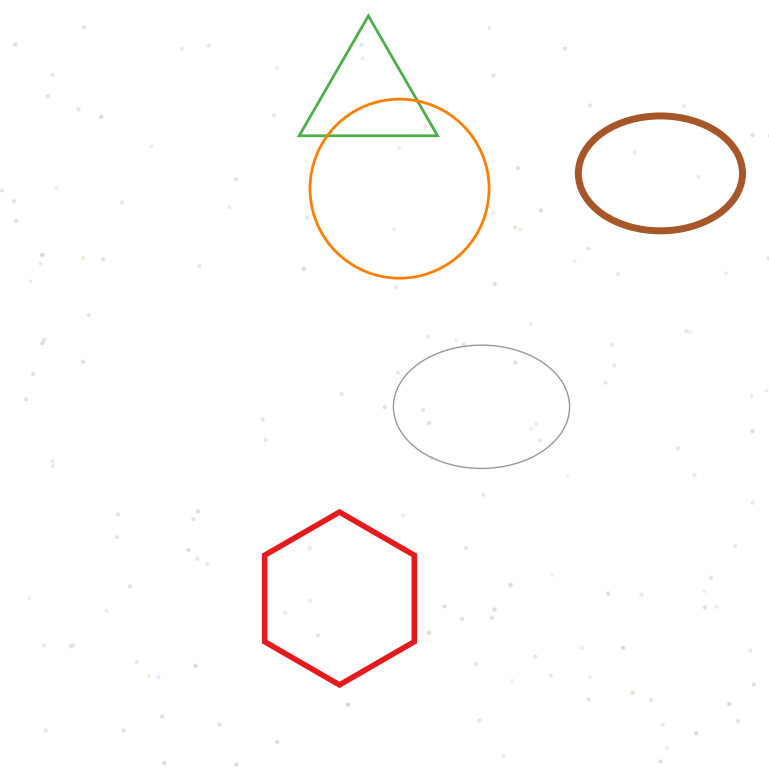[{"shape": "hexagon", "thickness": 2, "radius": 0.56, "center": [0.441, 0.223]}, {"shape": "triangle", "thickness": 1, "radius": 0.52, "center": [0.478, 0.876]}, {"shape": "circle", "thickness": 1, "radius": 0.58, "center": [0.519, 0.755]}, {"shape": "oval", "thickness": 2.5, "radius": 0.53, "center": [0.858, 0.775]}, {"shape": "oval", "thickness": 0.5, "radius": 0.57, "center": [0.625, 0.472]}]